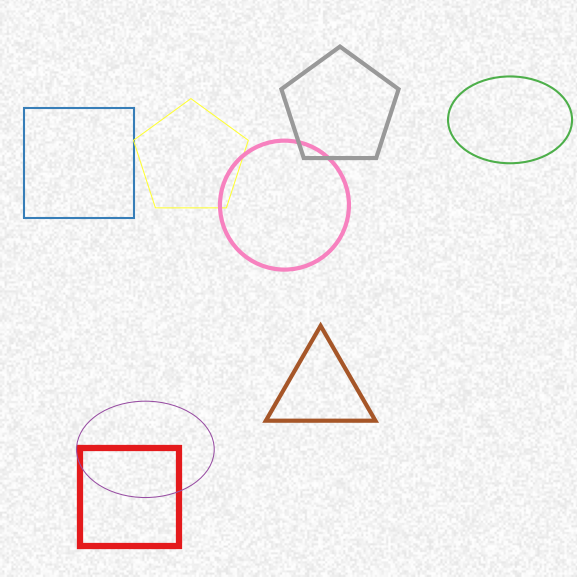[{"shape": "square", "thickness": 3, "radius": 0.42, "center": [0.224, 0.138]}, {"shape": "square", "thickness": 1, "radius": 0.48, "center": [0.137, 0.717]}, {"shape": "oval", "thickness": 1, "radius": 0.54, "center": [0.883, 0.792]}, {"shape": "oval", "thickness": 0.5, "radius": 0.6, "center": [0.252, 0.221]}, {"shape": "pentagon", "thickness": 0.5, "radius": 0.52, "center": [0.331, 0.724]}, {"shape": "triangle", "thickness": 2, "radius": 0.55, "center": [0.555, 0.325]}, {"shape": "circle", "thickness": 2, "radius": 0.56, "center": [0.493, 0.644]}, {"shape": "pentagon", "thickness": 2, "radius": 0.53, "center": [0.589, 0.812]}]